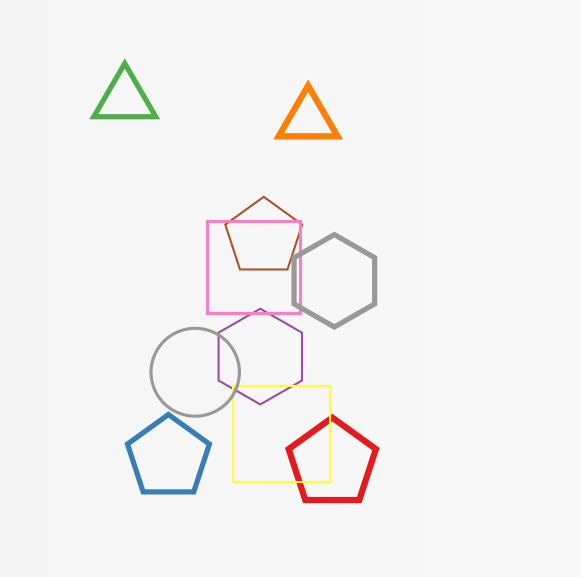[{"shape": "pentagon", "thickness": 3, "radius": 0.39, "center": [0.572, 0.197]}, {"shape": "pentagon", "thickness": 2.5, "radius": 0.37, "center": [0.29, 0.207]}, {"shape": "triangle", "thickness": 2.5, "radius": 0.31, "center": [0.215, 0.828]}, {"shape": "hexagon", "thickness": 1, "radius": 0.41, "center": [0.448, 0.382]}, {"shape": "triangle", "thickness": 3, "radius": 0.29, "center": [0.53, 0.792]}, {"shape": "square", "thickness": 1, "radius": 0.42, "center": [0.484, 0.248]}, {"shape": "pentagon", "thickness": 1, "radius": 0.35, "center": [0.454, 0.589]}, {"shape": "square", "thickness": 1.5, "radius": 0.4, "center": [0.436, 0.536]}, {"shape": "hexagon", "thickness": 2.5, "radius": 0.4, "center": [0.575, 0.513]}, {"shape": "circle", "thickness": 1.5, "radius": 0.38, "center": [0.336, 0.355]}]